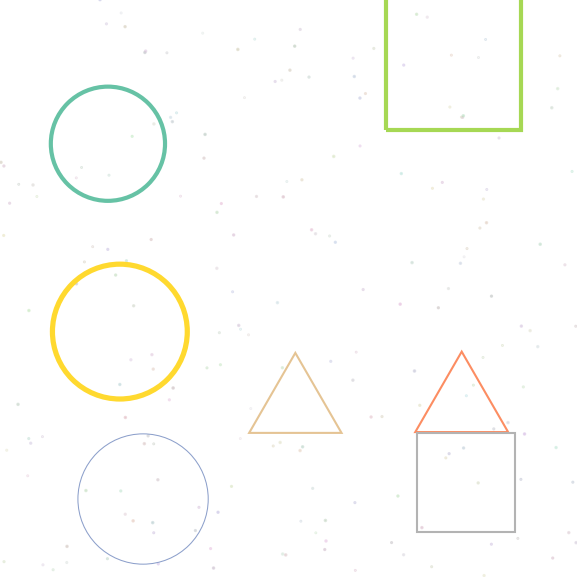[{"shape": "circle", "thickness": 2, "radius": 0.49, "center": [0.187, 0.75]}, {"shape": "triangle", "thickness": 1, "radius": 0.46, "center": [0.799, 0.297]}, {"shape": "circle", "thickness": 0.5, "radius": 0.56, "center": [0.248, 0.135]}, {"shape": "square", "thickness": 2, "radius": 0.58, "center": [0.785, 0.891]}, {"shape": "circle", "thickness": 2.5, "radius": 0.58, "center": [0.208, 0.425]}, {"shape": "triangle", "thickness": 1, "radius": 0.46, "center": [0.511, 0.296]}, {"shape": "square", "thickness": 1, "radius": 0.43, "center": [0.806, 0.164]}]